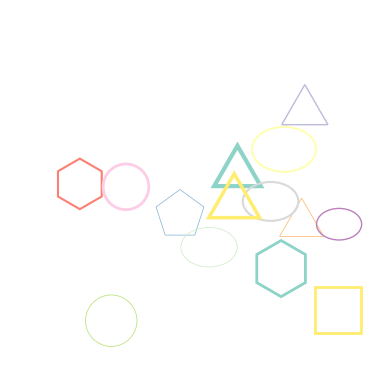[{"shape": "triangle", "thickness": 3, "radius": 0.35, "center": [0.617, 0.552]}, {"shape": "hexagon", "thickness": 2, "radius": 0.36, "center": [0.73, 0.302]}, {"shape": "oval", "thickness": 1.5, "radius": 0.42, "center": [0.738, 0.612]}, {"shape": "triangle", "thickness": 1, "radius": 0.35, "center": [0.792, 0.711]}, {"shape": "hexagon", "thickness": 1.5, "radius": 0.33, "center": [0.207, 0.522]}, {"shape": "pentagon", "thickness": 0.5, "radius": 0.33, "center": [0.467, 0.442]}, {"shape": "triangle", "thickness": 0.5, "radius": 0.33, "center": [0.784, 0.419]}, {"shape": "circle", "thickness": 0.5, "radius": 0.33, "center": [0.289, 0.167]}, {"shape": "circle", "thickness": 2, "radius": 0.3, "center": [0.327, 0.515]}, {"shape": "oval", "thickness": 1.5, "radius": 0.36, "center": [0.703, 0.477]}, {"shape": "oval", "thickness": 1, "radius": 0.29, "center": [0.881, 0.418]}, {"shape": "oval", "thickness": 0.5, "radius": 0.37, "center": [0.543, 0.358]}, {"shape": "square", "thickness": 2, "radius": 0.3, "center": [0.878, 0.195]}, {"shape": "triangle", "thickness": 2.5, "radius": 0.38, "center": [0.608, 0.473]}]